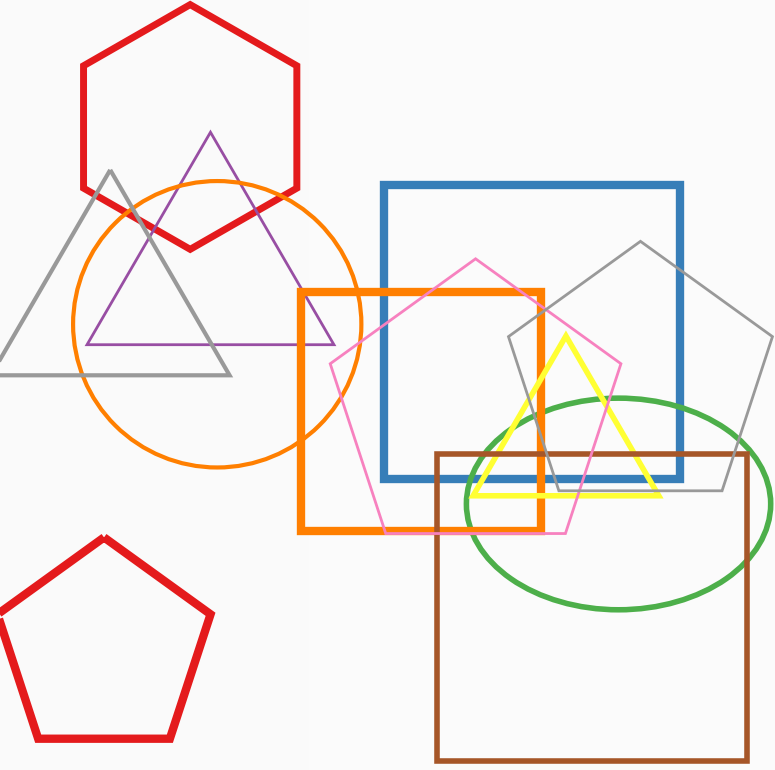[{"shape": "hexagon", "thickness": 2.5, "radius": 0.79, "center": [0.245, 0.835]}, {"shape": "pentagon", "thickness": 3, "radius": 0.72, "center": [0.134, 0.158]}, {"shape": "square", "thickness": 3, "radius": 0.95, "center": [0.686, 0.569]}, {"shape": "oval", "thickness": 2, "radius": 0.98, "center": [0.798, 0.346]}, {"shape": "triangle", "thickness": 1, "radius": 0.92, "center": [0.272, 0.644]}, {"shape": "circle", "thickness": 1.5, "radius": 0.93, "center": [0.28, 0.579]}, {"shape": "square", "thickness": 3, "radius": 0.77, "center": [0.543, 0.466]}, {"shape": "triangle", "thickness": 2, "radius": 0.69, "center": [0.73, 0.425]}, {"shape": "square", "thickness": 2, "radius": 1.0, "center": [0.764, 0.211]}, {"shape": "pentagon", "thickness": 1, "radius": 0.99, "center": [0.614, 0.467]}, {"shape": "pentagon", "thickness": 1, "radius": 0.9, "center": [0.826, 0.507]}, {"shape": "triangle", "thickness": 1.5, "radius": 0.89, "center": [0.142, 0.602]}]